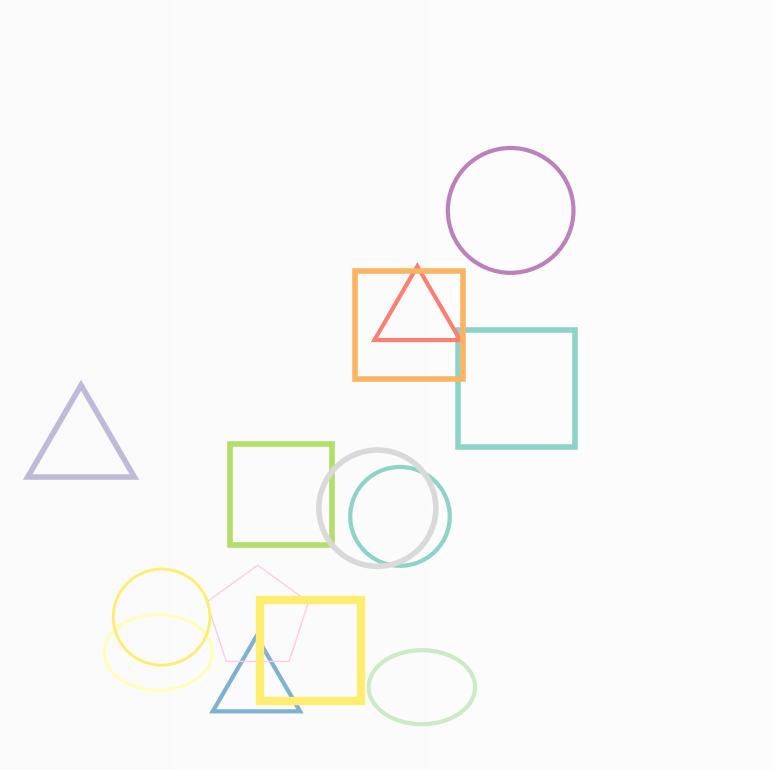[{"shape": "square", "thickness": 2, "radius": 0.38, "center": [0.667, 0.495]}, {"shape": "circle", "thickness": 1.5, "radius": 0.32, "center": [0.516, 0.329]}, {"shape": "oval", "thickness": 1, "radius": 0.35, "center": [0.204, 0.153]}, {"shape": "triangle", "thickness": 2, "radius": 0.4, "center": [0.105, 0.42]}, {"shape": "triangle", "thickness": 1.5, "radius": 0.32, "center": [0.538, 0.59]}, {"shape": "triangle", "thickness": 1.5, "radius": 0.33, "center": [0.331, 0.109]}, {"shape": "square", "thickness": 2, "radius": 0.35, "center": [0.528, 0.578]}, {"shape": "square", "thickness": 2, "radius": 0.33, "center": [0.362, 0.358]}, {"shape": "pentagon", "thickness": 0.5, "radius": 0.35, "center": [0.332, 0.197]}, {"shape": "circle", "thickness": 2, "radius": 0.38, "center": [0.487, 0.34]}, {"shape": "circle", "thickness": 1.5, "radius": 0.41, "center": [0.659, 0.727]}, {"shape": "oval", "thickness": 1.5, "radius": 0.34, "center": [0.544, 0.108]}, {"shape": "circle", "thickness": 1, "radius": 0.31, "center": [0.208, 0.199]}, {"shape": "square", "thickness": 3, "radius": 0.33, "center": [0.4, 0.155]}]